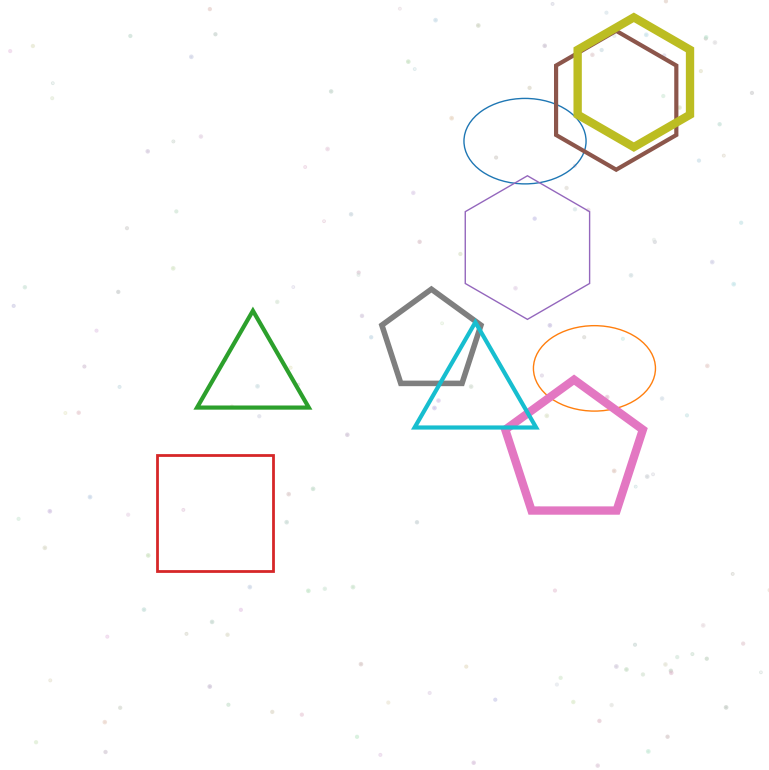[{"shape": "oval", "thickness": 0.5, "radius": 0.4, "center": [0.682, 0.817]}, {"shape": "oval", "thickness": 0.5, "radius": 0.4, "center": [0.772, 0.522]}, {"shape": "triangle", "thickness": 1.5, "radius": 0.42, "center": [0.328, 0.513]}, {"shape": "square", "thickness": 1, "radius": 0.38, "center": [0.28, 0.334]}, {"shape": "hexagon", "thickness": 0.5, "radius": 0.47, "center": [0.685, 0.678]}, {"shape": "hexagon", "thickness": 1.5, "radius": 0.45, "center": [0.8, 0.87]}, {"shape": "pentagon", "thickness": 3, "radius": 0.47, "center": [0.746, 0.413]}, {"shape": "pentagon", "thickness": 2, "radius": 0.34, "center": [0.56, 0.557]}, {"shape": "hexagon", "thickness": 3, "radius": 0.42, "center": [0.823, 0.893]}, {"shape": "triangle", "thickness": 1.5, "radius": 0.46, "center": [0.617, 0.49]}]